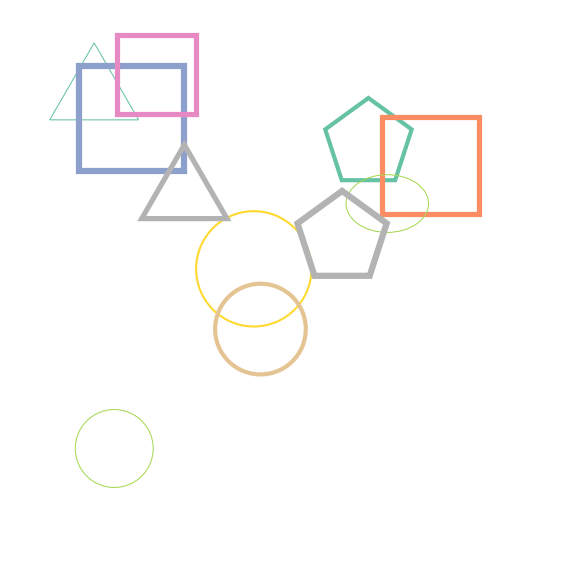[{"shape": "pentagon", "thickness": 2, "radius": 0.39, "center": [0.638, 0.751]}, {"shape": "triangle", "thickness": 0.5, "radius": 0.44, "center": [0.163, 0.836]}, {"shape": "square", "thickness": 2.5, "radius": 0.42, "center": [0.745, 0.713]}, {"shape": "square", "thickness": 3, "radius": 0.45, "center": [0.228, 0.794]}, {"shape": "square", "thickness": 2.5, "radius": 0.34, "center": [0.271, 0.87]}, {"shape": "circle", "thickness": 0.5, "radius": 0.34, "center": [0.198, 0.223]}, {"shape": "oval", "thickness": 0.5, "radius": 0.36, "center": [0.671, 0.647]}, {"shape": "circle", "thickness": 1, "radius": 0.5, "center": [0.439, 0.534]}, {"shape": "circle", "thickness": 2, "radius": 0.39, "center": [0.451, 0.429]}, {"shape": "pentagon", "thickness": 3, "radius": 0.41, "center": [0.592, 0.587]}, {"shape": "triangle", "thickness": 2.5, "radius": 0.43, "center": [0.319, 0.663]}]